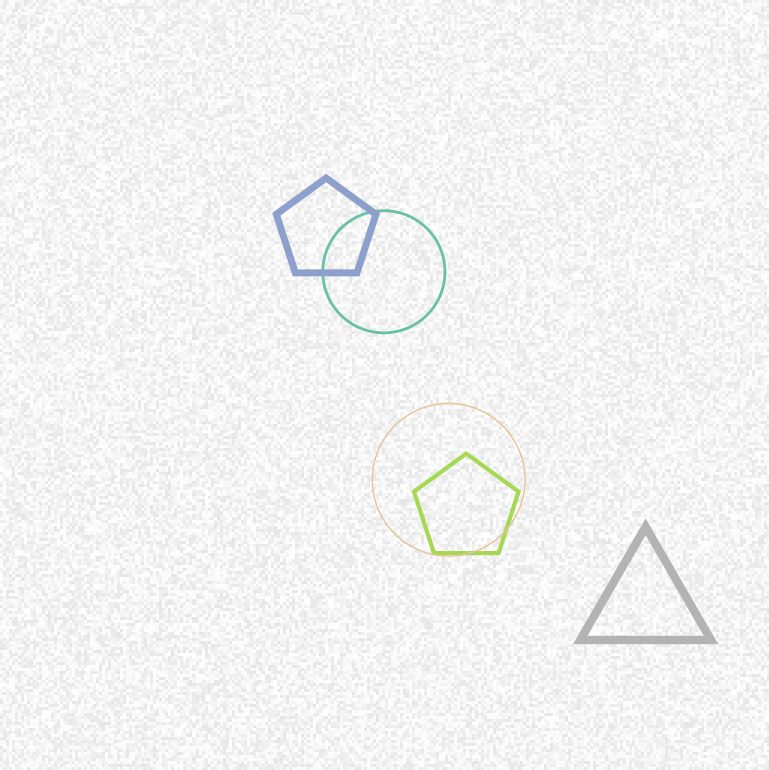[{"shape": "circle", "thickness": 1, "radius": 0.4, "center": [0.499, 0.647]}, {"shape": "pentagon", "thickness": 2.5, "radius": 0.34, "center": [0.424, 0.701]}, {"shape": "pentagon", "thickness": 1.5, "radius": 0.36, "center": [0.606, 0.339]}, {"shape": "circle", "thickness": 0.5, "radius": 0.5, "center": [0.583, 0.377]}, {"shape": "triangle", "thickness": 3, "radius": 0.49, "center": [0.838, 0.218]}]